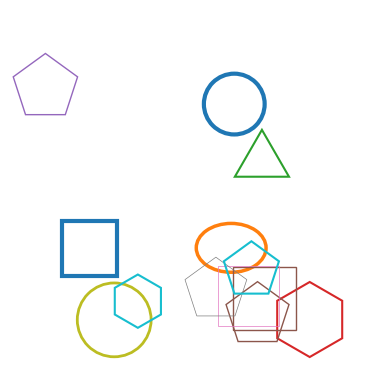[{"shape": "square", "thickness": 3, "radius": 0.36, "center": [0.233, 0.355]}, {"shape": "circle", "thickness": 3, "radius": 0.39, "center": [0.608, 0.73]}, {"shape": "oval", "thickness": 2.5, "radius": 0.45, "center": [0.6, 0.356]}, {"shape": "triangle", "thickness": 1.5, "radius": 0.41, "center": [0.68, 0.582]}, {"shape": "hexagon", "thickness": 1.5, "radius": 0.49, "center": [0.804, 0.17]}, {"shape": "pentagon", "thickness": 1, "radius": 0.44, "center": [0.118, 0.773]}, {"shape": "square", "thickness": 1, "radius": 0.41, "center": [0.686, 0.225]}, {"shape": "pentagon", "thickness": 1, "radius": 0.43, "center": [0.669, 0.182]}, {"shape": "square", "thickness": 0.5, "radius": 0.39, "center": [0.646, 0.232]}, {"shape": "pentagon", "thickness": 0.5, "radius": 0.42, "center": [0.561, 0.248]}, {"shape": "circle", "thickness": 2, "radius": 0.48, "center": [0.297, 0.169]}, {"shape": "hexagon", "thickness": 1.5, "radius": 0.35, "center": [0.358, 0.218]}, {"shape": "pentagon", "thickness": 1.5, "radius": 0.38, "center": [0.653, 0.298]}]